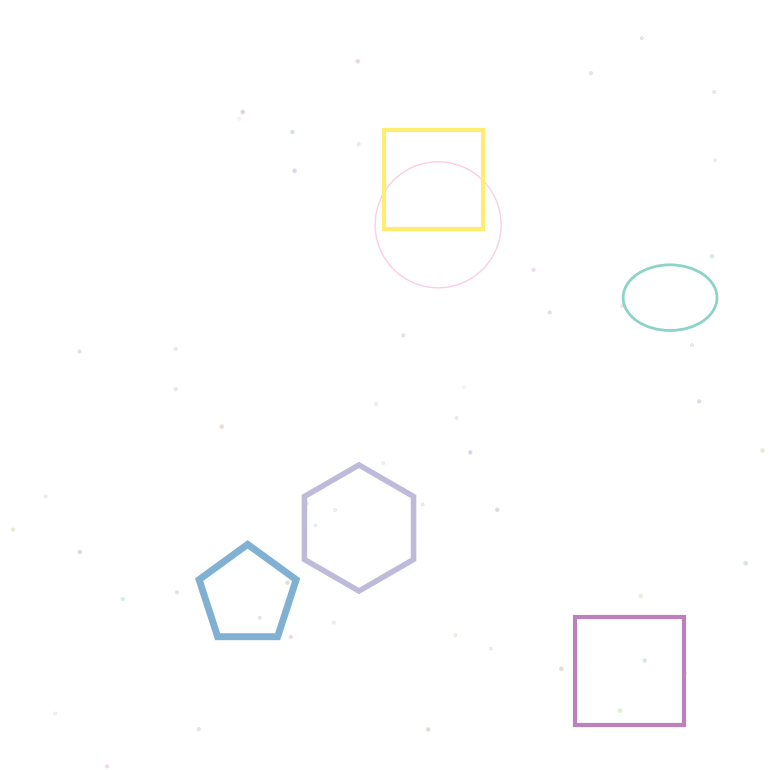[{"shape": "oval", "thickness": 1, "radius": 0.3, "center": [0.87, 0.613]}, {"shape": "hexagon", "thickness": 2, "radius": 0.41, "center": [0.466, 0.314]}, {"shape": "pentagon", "thickness": 2.5, "radius": 0.33, "center": [0.322, 0.227]}, {"shape": "circle", "thickness": 0.5, "radius": 0.41, "center": [0.569, 0.708]}, {"shape": "square", "thickness": 1.5, "radius": 0.35, "center": [0.817, 0.129]}, {"shape": "square", "thickness": 1.5, "radius": 0.32, "center": [0.562, 0.767]}]